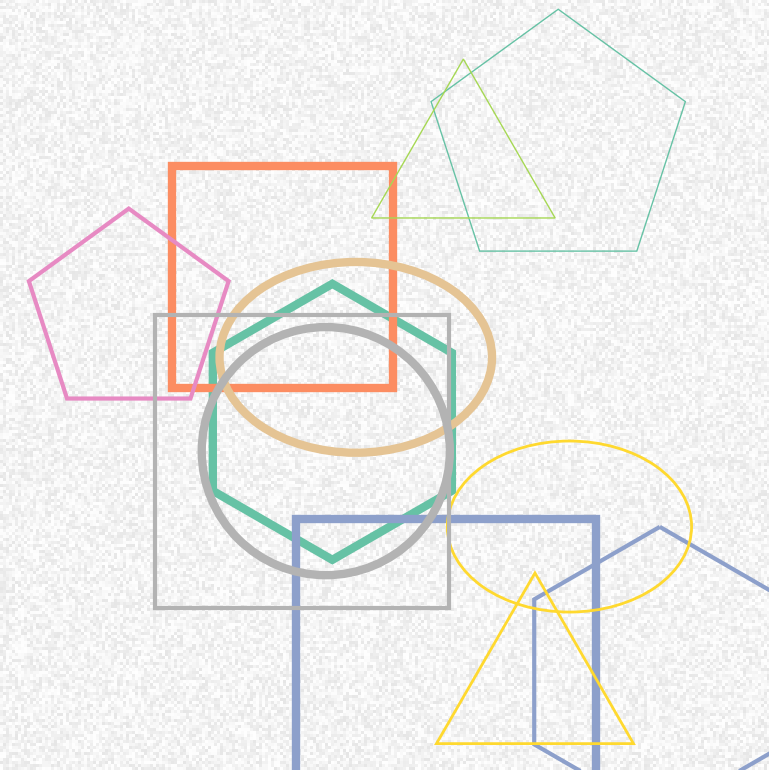[{"shape": "pentagon", "thickness": 0.5, "radius": 0.87, "center": [0.725, 0.814]}, {"shape": "hexagon", "thickness": 3, "radius": 0.9, "center": [0.432, 0.452]}, {"shape": "square", "thickness": 3, "radius": 0.72, "center": [0.366, 0.64]}, {"shape": "square", "thickness": 3, "radius": 0.97, "center": [0.579, 0.132]}, {"shape": "hexagon", "thickness": 1.5, "radius": 0.94, "center": [0.857, 0.127]}, {"shape": "pentagon", "thickness": 1.5, "radius": 0.68, "center": [0.167, 0.593]}, {"shape": "triangle", "thickness": 0.5, "radius": 0.69, "center": [0.602, 0.786]}, {"shape": "oval", "thickness": 1, "radius": 0.79, "center": [0.74, 0.316]}, {"shape": "triangle", "thickness": 1, "radius": 0.74, "center": [0.695, 0.108]}, {"shape": "oval", "thickness": 3, "radius": 0.88, "center": [0.462, 0.536]}, {"shape": "square", "thickness": 1.5, "radius": 0.95, "center": [0.393, 0.401]}, {"shape": "circle", "thickness": 3, "radius": 0.81, "center": [0.423, 0.414]}]